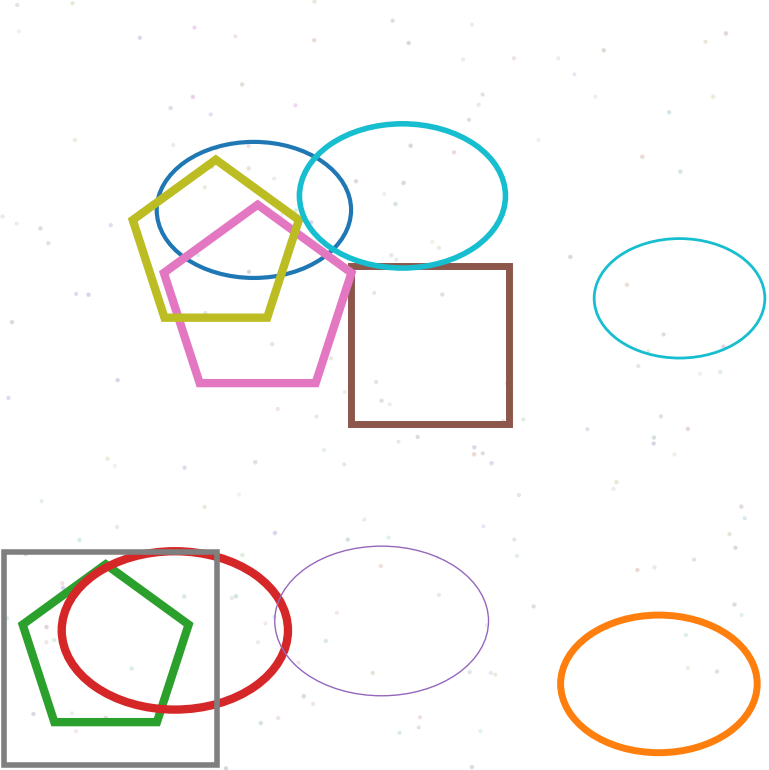[{"shape": "oval", "thickness": 1.5, "radius": 0.63, "center": [0.33, 0.727]}, {"shape": "oval", "thickness": 2.5, "radius": 0.64, "center": [0.856, 0.112]}, {"shape": "pentagon", "thickness": 3, "radius": 0.57, "center": [0.137, 0.154]}, {"shape": "oval", "thickness": 3, "radius": 0.73, "center": [0.227, 0.181]}, {"shape": "oval", "thickness": 0.5, "radius": 0.69, "center": [0.496, 0.194]}, {"shape": "square", "thickness": 2.5, "radius": 0.51, "center": [0.558, 0.552]}, {"shape": "pentagon", "thickness": 3, "radius": 0.64, "center": [0.335, 0.606]}, {"shape": "square", "thickness": 2, "radius": 0.69, "center": [0.143, 0.145]}, {"shape": "pentagon", "thickness": 3, "radius": 0.57, "center": [0.28, 0.679]}, {"shape": "oval", "thickness": 1, "radius": 0.55, "center": [0.882, 0.613]}, {"shape": "oval", "thickness": 2, "radius": 0.67, "center": [0.523, 0.746]}]